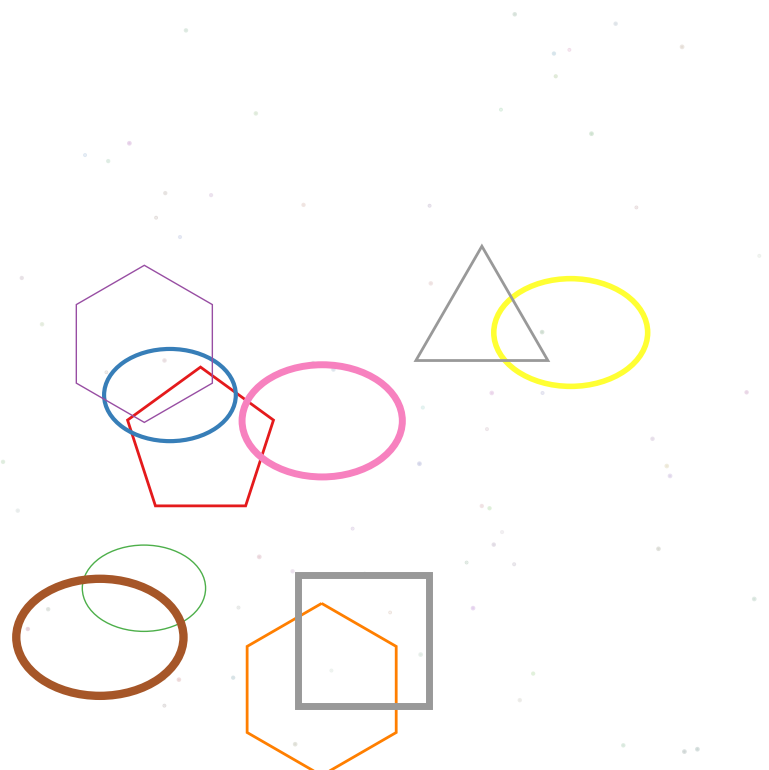[{"shape": "pentagon", "thickness": 1, "radius": 0.5, "center": [0.26, 0.424]}, {"shape": "oval", "thickness": 1.5, "radius": 0.43, "center": [0.221, 0.487]}, {"shape": "oval", "thickness": 0.5, "radius": 0.4, "center": [0.187, 0.236]}, {"shape": "hexagon", "thickness": 0.5, "radius": 0.51, "center": [0.187, 0.553]}, {"shape": "hexagon", "thickness": 1, "radius": 0.56, "center": [0.418, 0.105]}, {"shape": "oval", "thickness": 2, "radius": 0.5, "center": [0.741, 0.568]}, {"shape": "oval", "thickness": 3, "radius": 0.54, "center": [0.13, 0.172]}, {"shape": "oval", "thickness": 2.5, "radius": 0.52, "center": [0.418, 0.453]}, {"shape": "triangle", "thickness": 1, "radius": 0.49, "center": [0.626, 0.581]}, {"shape": "square", "thickness": 2.5, "radius": 0.42, "center": [0.472, 0.168]}]